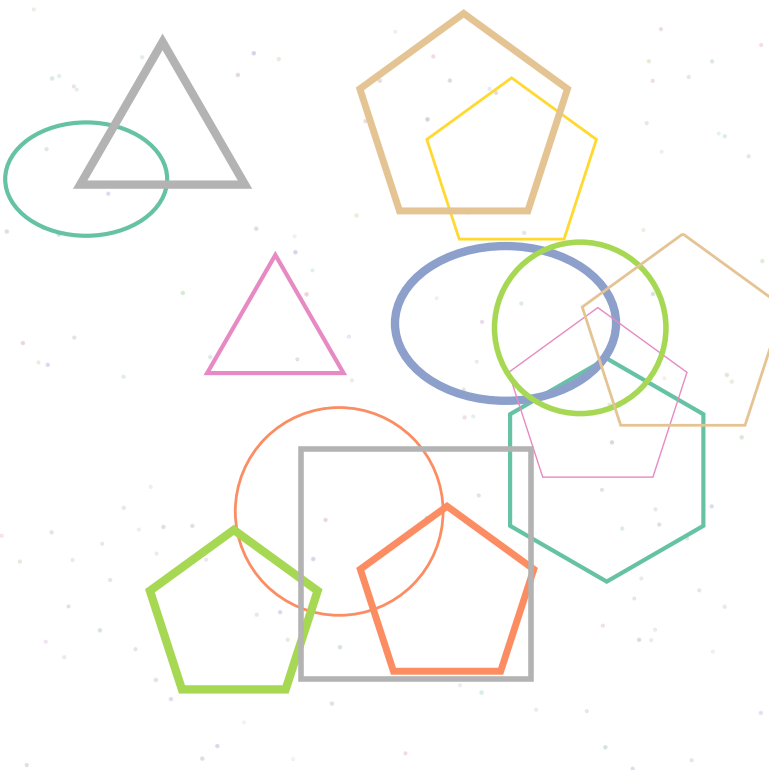[{"shape": "hexagon", "thickness": 1.5, "radius": 0.72, "center": [0.788, 0.39]}, {"shape": "oval", "thickness": 1.5, "radius": 0.53, "center": [0.112, 0.767]}, {"shape": "pentagon", "thickness": 2.5, "radius": 0.59, "center": [0.581, 0.224]}, {"shape": "circle", "thickness": 1, "radius": 0.67, "center": [0.441, 0.336]}, {"shape": "oval", "thickness": 3, "radius": 0.72, "center": [0.657, 0.58]}, {"shape": "pentagon", "thickness": 0.5, "radius": 0.61, "center": [0.776, 0.479]}, {"shape": "triangle", "thickness": 1.5, "radius": 0.51, "center": [0.358, 0.567]}, {"shape": "circle", "thickness": 2, "radius": 0.56, "center": [0.754, 0.574]}, {"shape": "pentagon", "thickness": 3, "radius": 0.57, "center": [0.304, 0.197]}, {"shape": "pentagon", "thickness": 1, "radius": 0.58, "center": [0.664, 0.783]}, {"shape": "pentagon", "thickness": 1, "radius": 0.69, "center": [0.887, 0.559]}, {"shape": "pentagon", "thickness": 2.5, "radius": 0.71, "center": [0.602, 0.841]}, {"shape": "square", "thickness": 2, "radius": 0.75, "center": [0.541, 0.268]}, {"shape": "triangle", "thickness": 3, "radius": 0.62, "center": [0.211, 0.822]}]